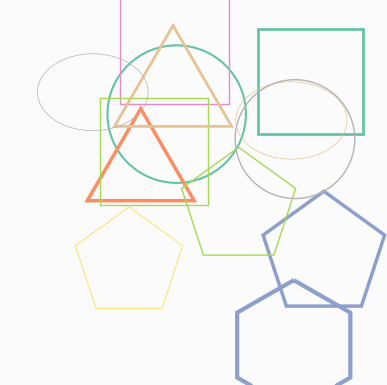[{"shape": "circle", "thickness": 1.5, "radius": 0.89, "center": [0.456, 0.704]}, {"shape": "square", "thickness": 2, "radius": 0.68, "center": [0.802, 0.789]}, {"shape": "triangle", "thickness": 2.5, "radius": 0.8, "center": [0.363, 0.558]}, {"shape": "hexagon", "thickness": 3, "radius": 0.84, "center": [0.758, 0.104]}, {"shape": "pentagon", "thickness": 2.5, "radius": 0.82, "center": [0.836, 0.338]}, {"shape": "square", "thickness": 1, "radius": 0.7, "center": [0.45, 0.87]}, {"shape": "pentagon", "thickness": 1, "radius": 0.77, "center": [0.616, 0.463]}, {"shape": "square", "thickness": 1, "radius": 0.69, "center": [0.398, 0.606]}, {"shape": "pentagon", "thickness": 0.5, "radius": 0.73, "center": [0.333, 0.317]}, {"shape": "triangle", "thickness": 2, "radius": 0.87, "center": [0.447, 0.759]}, {"shape": "oval", "thickness": 0.5, "radius": 0.72, "center": [0.752, 0.687]}, {"shape": "oval", "thickness": 0.5, "radius": 0.71, "center": [0.239, 0.76]}, {"shape": "circle", "thickness": 1, "radius": 0.77, "center": [0.761, 0.639]}]